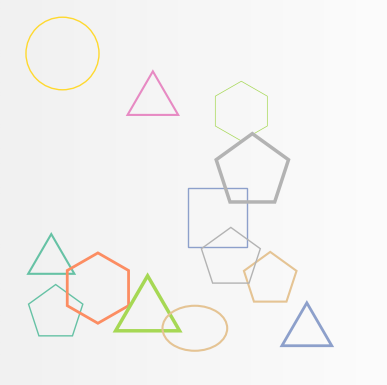[{"shape": "triangle", "thickness": 1.5, "radius": 0.34, "center": [0.132, 0.323]}, {"shape": "pentagon", "thickness": 1, "radius": 0.37, "center": [0.144, 0.187]}, {"shape": "hexagon", "thickness": 2, "radius": 0.46, "center": [0.253, 0.252]}, {"shape": "triangle", "thickness": 2, "radius": 0.37, "center": [0.792, 0.139]}, {"shape": "square", "thickness": 1, "radius": 0.38, "center": [0.561, 0.434]}, {"shape": "triangle", "thickness": 1.5, "radius": 0.38, "center": [0.394, 0.739]}, {"shape": "triangle", "thickness": 2.5, "radius": 0.48, "center": [0.381, 0.188]}, {"shape": "hexagon", "thickness": 0.5, "radius": 0.39, "center": [0.623, 0.711]}, {"shape": "circle", "thickness": 1, "radius": 0.47, "center": [0.161, 0.861]}, {"shape": "pentagon", "thickness": 1.5, "radius": 0.36, "center": [0.697, 0.274]}, {"shape": "oval", "thickness": 1.5, "radius": 0.42, "center": [0.503, 0.147]}, {"shape": "pentagon", "thickness": 2.5, "radius": 0.49, "center": [0.651, 0.555]}, {"shape": "pentagon", "thickness": 1, "radius": 0.4, "center": [0.596, 0.329]}]